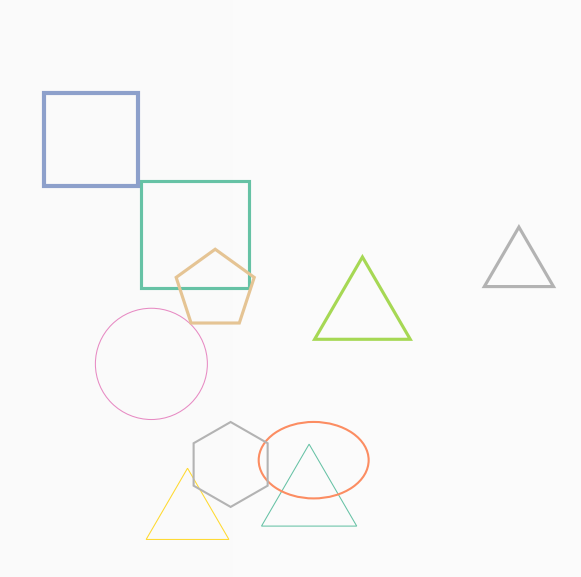[{"shape": "square", "thickness": 1.5, "radius": 0.46, "center": [0.336, 0.594]}, {"shape": "triangle", "thickness": 0.5, "radius": 0.47, "center": [0.532, 0.135]}, {"shape": "oval", "thickness": 1, "radius": 0.47, "center": [0.54, 0.202]}, {"shape": "square", "thickness": 2, "radius": 0.4, "center": [0.157, 0.758]}, {"shape": "circle", "thickness": 0.5, "radius": 0.48, "center": [0.26, 0.369]}, {"shape": "triangle", "thickness": 1.5, "radius": 0.47, "center": [0.624, 0.459]}, {"shape": "triangle", "thickness": 0.5, "radius": 0.41, "center": [0.323, 0.106]}, {"shape": "pentagon", "thickness": 1.5, "radius": 0.35, "center": [0.37, 0.497]}, {"shape": "hexagon", "thickness": 1, "radius": 0.37, "center": [0.397, 0.195]}, {"shape": "triangle", "thickness": 1.5, "radius": 0.34, "center": [0.893, 0.537]}]